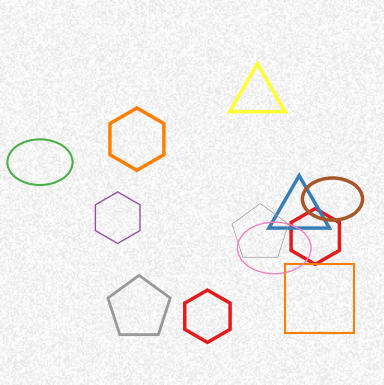[{"shape": "hexagon", "thickness": 2.5, "radius": 0.36, "center": [0.819, 0.386]}, {"shape": "hexagon", "thickness": 2.5, "radius": 0.34, "center": [0.539, 0.179]}, {"shape": "triangle", "thickness": 2.5, "radius": 0.45, "center": [0.777, 0.453]}, {"shape": "oval", "thickness": 1.5, "radius": 0.42, "center": [0.104, 0.579]}, {"shape": "hexagon", "thickness": 1, "radius": 0.33, "center": [0.306, 0.435]}, {"shape": "square", "thickness": 1.5, "radius": 0.45, "center": [0.83, 0.225]}, {"shape": "hexagon", "thickness": 2.5, "radius": 0.4, "center": [0.356, 0.639]}, {"shape": "triangle", "thickness": 2.5, "radius": 0.42, "center": [0.669, 0.751]}, {"shape": "oval", "thickness": 2.5, "radius": 0.39, "center": [0.864, 0.483]}, {"shape": "oval", "thickness": 1, "radius": 0.48, "center": [0.712, 0.356]}, {"shape": "pentagon", "thickness": 2, "radius": 0.43, "center": [0.361, 0.2]}, {"shape": "pentagon", "thickness": 0.5, "radius": 0.39, "center": [0.676, 0.394]}]